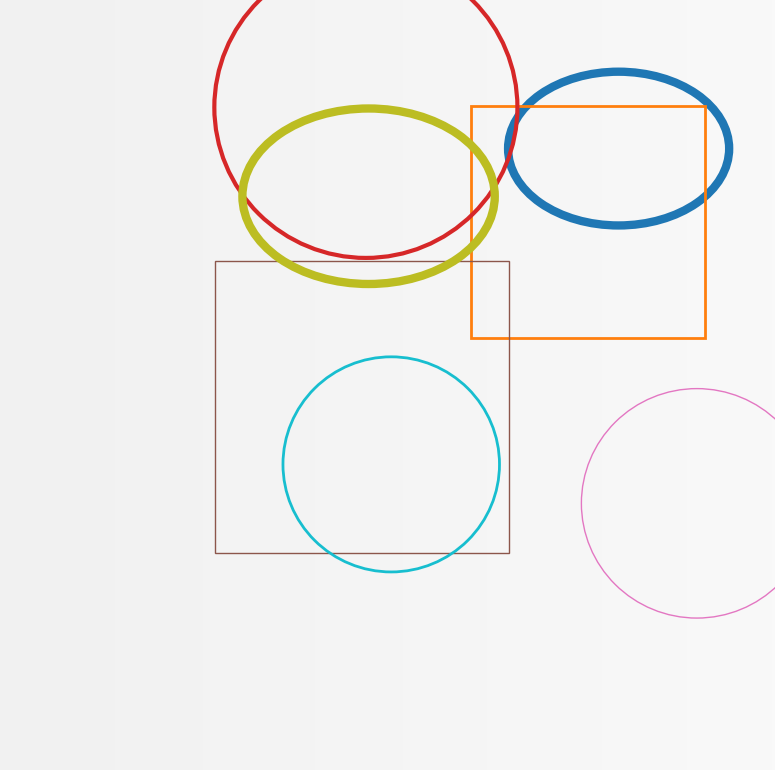[{"shape": "oval", "thickness": 3, "radius": 0.71, "center": [0.798, 0.807]}, {"shape": "square", "thickness": 1, "radius": 0.75, "center": [0.759, 0.712]}, {"shape": "circle", "thickness": 1.5, "radius": 0.98, "center": [0.472, 0.861]}, {"shape": "square", "thickness": 0.5, "radius": 0.95, "center": [0.467, 0.471]}, {"shape": "circle", "thickness": 0.5, "radius": 0.74, "center": [0.899, 0.346]}, {"shape": "oval", "thickness": 3, "radius": 0.81, "center": [0.476, 0.745]}, {"shape": "circle", "thickness": 1, "radius": 0.7, "center": [0.505, 0.397]}]